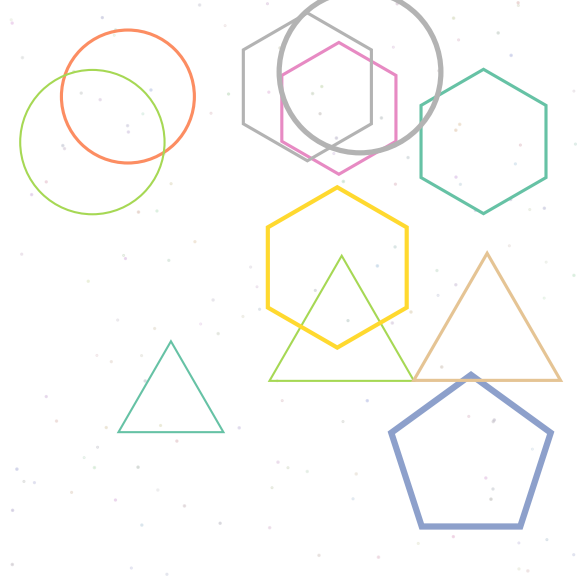[{"shape": "triangle", "thickness": 1, "radius": 0.52, "center": [0.296, 0.303]}, {"shape": "hexagon", "thickness": 1.5, "radius": 0.62, "center": [0.837, 0.754]}, {"shape": "circle", "thickness": 1.5, "radius": 0.58, "center": [0.221, 0.832]}, {"shape": "pentagon", "thickness": 3, "radius": 0.73, "center": [0.816, 0.205]}, {"shape": "hexagon", "thickness": 1.5, "radius": 0.57, "center": [0.587, 0.812]}, {"shape": "circle", "thickness": 1, "radius": 0.62, "center": [0.16, 0.753]}, {"shape": "triangle", "thickness": 1, "radius": 0.72, "center": [0.592, 0.412]}, {"shape": "hexagon", "thickness": 2, "radius": 0.69, "center": [0.584, 0.536]}, {"shape": "triangle", "thickness": 1.5, "radius": 0.73, "center": [0.844, 0.414]}, {"shape": "hexagon", "thickness": 1.5, "radius": 0.64, "center": [0.532, 0.849]}, {"shape": "circle", "thickness": 2.5, "radius": 0.7, "center": [0.623, 0.874]}]